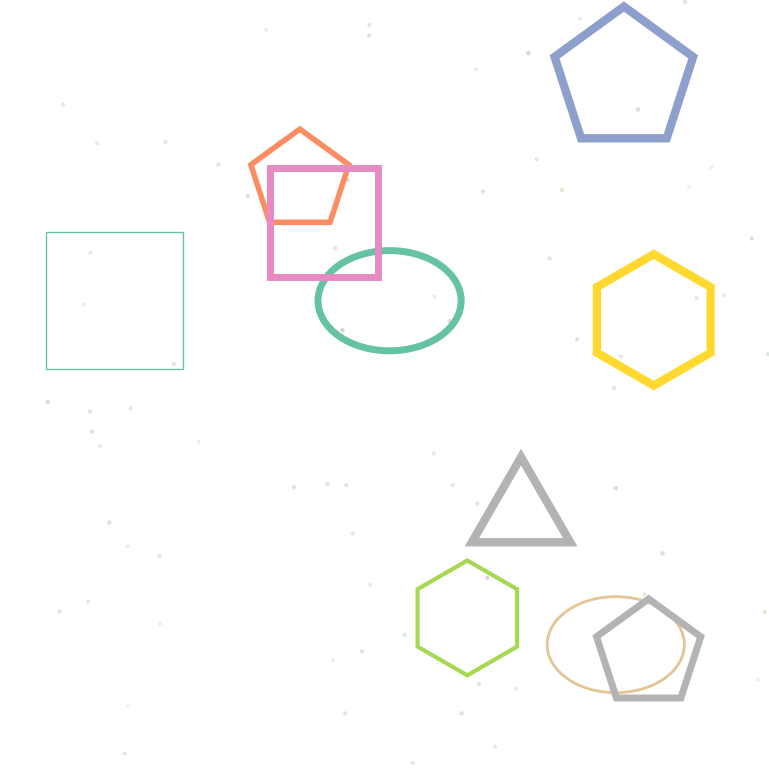[{"shape": "oval", "thickness": 2.5, "radius": 0.46, "center": [0.506, 0.609]}, {"shape": "square", "thickness": 0.5, "radius": 0.45, "center": [0.149, 0.609]}, {"shape": "pentagon", "thickness": 2, "radius": 0.33, "center": [0.389, 0.765]}, {"shape": "pentagon", "thickness": 3, "radius": 0.47, "center": [0.81, 0.897]}, {"shape": "square", "thickness": 2.5, "radius": 0.35, "center": [0.421, 0.711]}, {"shape": "hexagon", "thickness": 1.5, "radius": 0.37, "center": [0.607, 0.198]}, {"shape": "hexagon", "thickness": 3, "radius": 0.43, "center": [0.849, 0.585]}, {"shape": "oval", "thickness": 1, "radius": 0.45, "center": [0.8, 0.163]}, {"shape": "pentagon", "thickness": 2.5, "radius": 0.36, "center": [0.842, 0.151]}, {"shape": "triangle", "thickness": 3, "radius": 0.37, "center": [0.677, 0.333]}]